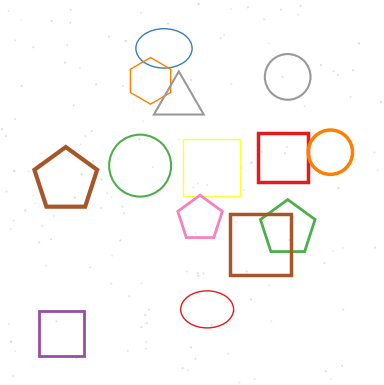[{"shape": "oval", "thickness": 1, "radius": 0.34, "center": [0.538, 0.196]}, {"shape": "square", "thickness": 2.5, "radius": 0.32, "center": [0.735, 0.591]}, {"shape": "oval", "thickness": 1, "radius": 0.37, "center": [0.426, 0.874]}, {"shape": "pentagon", "thickness": 2, "radius": 0.37, "center": [0.747, 0.407]}, {"shape": "circle", "thickness": 1.5, "radius": 0.4, "center": [0.364, 0.57]}, {"shape": "square", "thickness": 2, "radius": 0.29, "center": [0.159, 0.133]}, {"shape": "hexagon", "thickness": 1, "radius": 0.3, "center": [0.391, 0.79]}, {"shape": "circle", "thickness": 2.5, "radius": 0.29, "center": [0.858, 0.605]}, {"shape": "square", "thickness": 1, "radius": 0.37, "center": [0.549, 0.565]}, {"shape": "square", "thickness": 2.5, "radius": 0.39, "center": [0.677, 0.364]}, {"shape": "pentagon", "thickness": 3, "radius": 0.43, "center": [0.171, 0.532]}, {"shape": "pentagon", "thickness": 2, "radius": 0.3, "center": [0.52, 0.432]}, {"shape": "triangle", "thickness": 1.5, "radius": 0.37, "center": [0.464, 0.74]}, {"shape": "circle", "thickness": 1.5, "radius": 0.3, "center": [0.747, 0.8]}]